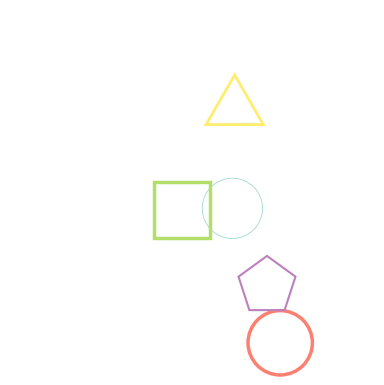[{"shape": "circle", "thickness": 0.5, "radius": 0.39, "center": [0.604, 0.459]}, {"shape": "circle", "thickness": 2.5, "radius": 0.42, "center": [0.728, 0.11]}, {"shape": "square", "thickness": 2.5, "radius": 0.36, "center": [0.473, 0.455]}, {"shape": "pentagon", "thickness": 1.5, "radius": 0.39, "center": [0.694, 0.257]}, {"shape": "triangle", "thickness": 2, "radius": 0.43, "center": [0.61, 0.719]}]